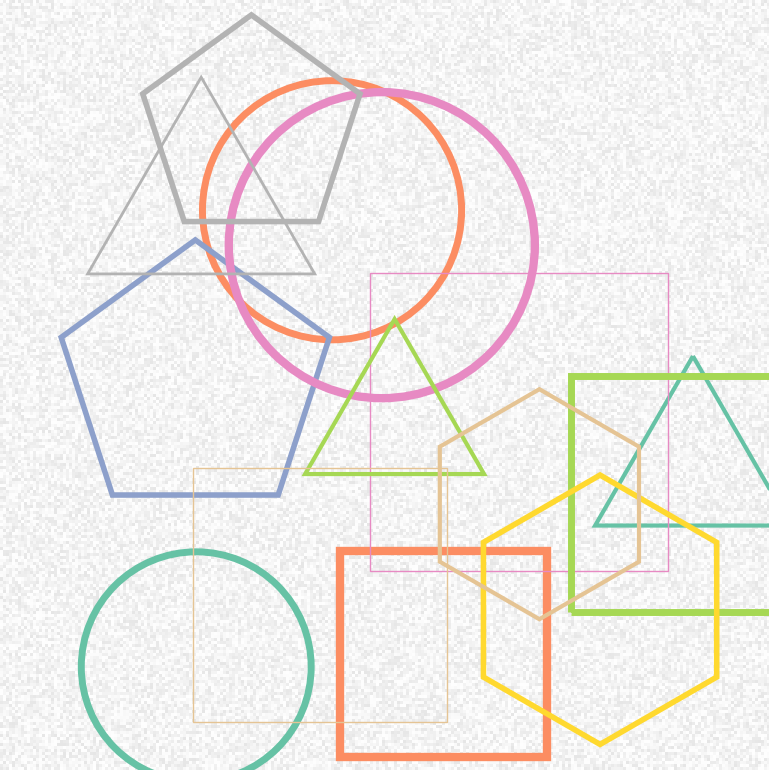[{"shape": "circle", "thickness": 2.5, "radius": 0.75, "center": [0.255, 0.134]}, {"shape": "triangle", "thickness": 1.5, "radius": 0.73, "center": [0.9, 0.391]}, {"shape": "circle", "thickness": 2.5, "radius": 0.84, "center": [0.431, 0.727]}, {"shape": "square", "thickness": 3, "radius": 0.67, "center": [0.576, 0.151]}, {"shape": "pentagon", "thickness": 2, "radius": 0.92, "center": [0.254, 0.505]}, {"shape": "square", "thickness": 0.5, "radius": 0.97, "center": [0.674, 0.452]}, {"shape": "circle", "thickness": 3, "radius": 0.99, "center": [0.496, 0.682]}, {"shape": "triangle", "thickness": 1.5, "radius": 0.67, "center": [0.512, 0.451]}, {"shape": "square", "thickness": 2.5, "radius": 0.77, "center": [0.895, 0.359]}, {"shape": "hexagon", "thickness": 2, "radius": 0.87, "center": [0.779, 0.208]}, {"shape": "square", "thickness": 0.5, "radius": 0.82, "center": [0.415, 0.227]}, {"shape": "hexagon", "thickness": 1.5, "radius": 0.75, "center": [0.701, 0.345]}, {"shape": "pentagon", "thickness": 2, "radius": 0.74, "center": [0.326, 0.832]}, {"shape": "triangle", "thickness": 1, "radius": 0.85, "center": [0.261, 0.729]}]